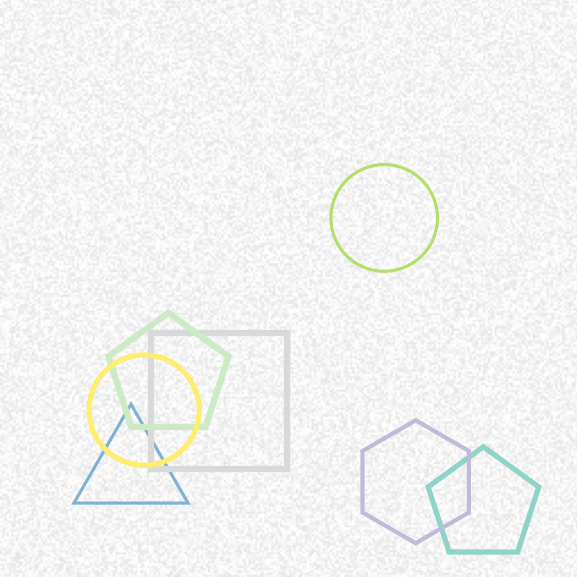[{"shape": "pentagon", "thickness": 2.5, "radius": 0.5, "center": [0.837, 0.125]}, {"shape": "hexagon", "thickness": 2, "radius": 0.53, "center": [0.72, 0.165]}, {"shape": "triangle", "thickness": 1.5, "radius": 0.57, "center": [0.227, 0.185]}, {"shape": "circle", "thickness": 1.5, "radius": 0.46, "center": [0.665, 0.622]}, {"shape": "square", "thickness": 3, "radius": 0.59, "center": [0.379, 0.305]}, {"shape": "pentagon", "thickness": 3, "radius": 0.55, "center": [0.292, 0.348]}, {"shape": "circle", "thickness": 2.5, "radius": 0.48, "center": [0.25, 0.289]}]